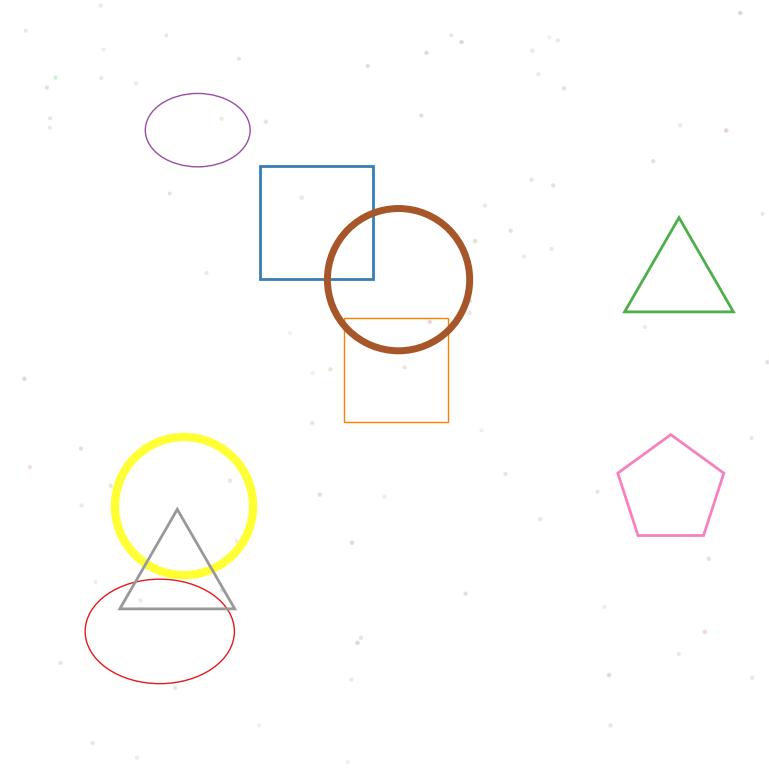[{"shape": "oval", "thickness": 0.5, "radius": 0.48, "center": [0.208, 0.18]}, {"shape": "square", "thickness": 1, "radius": 0.37, "center": [0.412, 0.71]}, {"shape": "triangle", "thickness": 1, "radius": 0.41, "center": [0.882, 0.636]}, {"shape": "oval", "thickness": 0.5, "radius": 0.34, "center": [0.257, 0.831]}, {"shape": "square", "thickness": 0.5, "radius": 0.34, "center": [0.514, 0.519]}, {"shape": "circle", "thickness": 3, "radius": 0.45, "center": [0.239, 0.343]}, {"shape": "circle", "thickness": 2.5, "radius": 0.46, "center": [0.518, 0.637]}, {"shape": "pentagon", "thickness": 1, "radius": 0.36, "center": [0.871, 0.363]}, {"shape": "triangle", "thickness": 1, "radius": 0.43, "center": [0.23, 0.252]}]